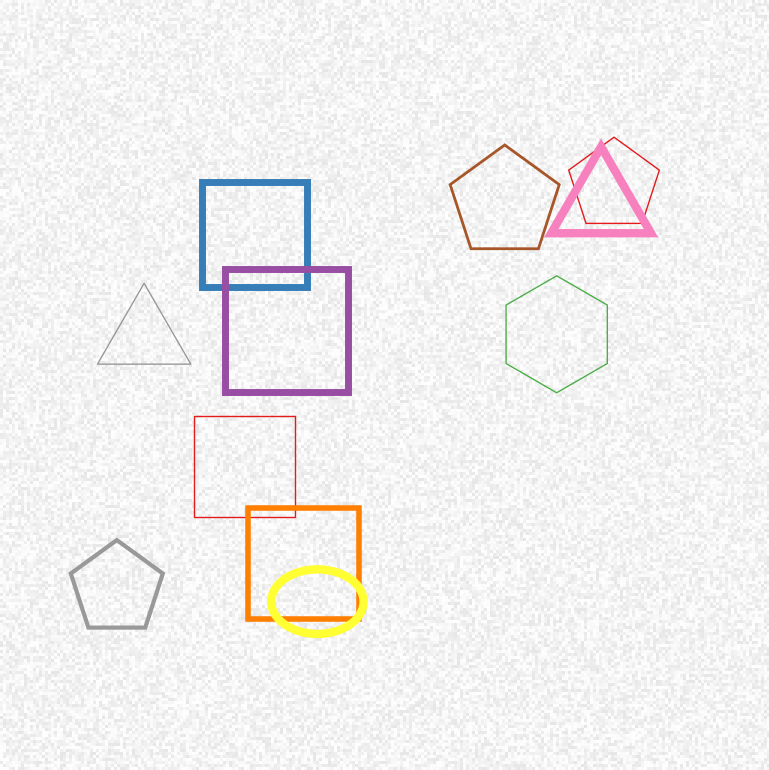[{"shape": "square", "thickness": 0.5, "radius": 0.33, "center": [0.318, 0.394]}, {"shape": "pentagon", "thickness": 0.5, "radius": 0.31, "center": [0.797, 0.76]}, {"shape": "square", "thickness": 2.5, "radius": 0.34, "center": [0.331, 0.695]}, {"shape": "hexagon", "thickness": 0.5, "radius": 0.38, "center": [0.723, 0.566]}, {"shape": "square", "thickness": 2.5, "radius": 0.4, "center": [0.372, 0.57]}, {"shape": "square", "thickness": 2, "radius": 0.36, "center": [0.394, 0.269]}, {"shape": "oval", "thickness": 3, "radius": 0.3, "center": [0.412, 0.219]}, {"shape": "pentagon", "thickness": 1, "radius": 0.37, "center": [0.655, 0.737]}, {"shape": "triangle", "thickness": 3, "radius": 0.37, "center": [0.781, 0.735]}, {"shape": "pentagon", "thickness": 1.5, "radius": 0.31, "center": [0.152, 0.236]}, {"shape": "triangle", "thickness": 0.5, "radius": 0.35, "center": [0.187, 0.562]}]